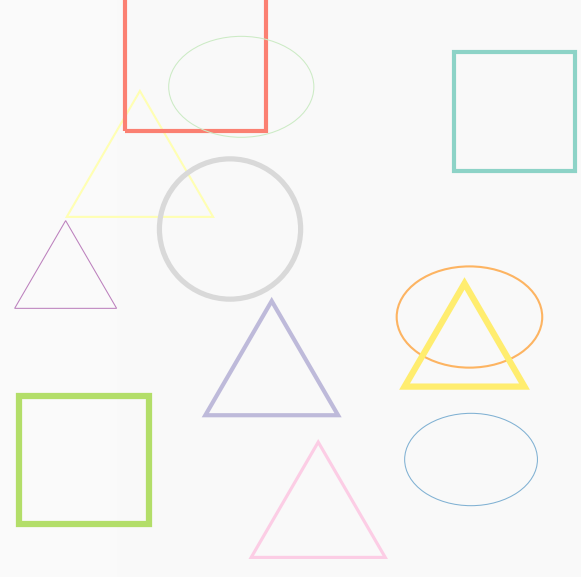[{"shape": "square", "thickness": 2, "radius": 0.52, "center": [0.885, 0.806]}, {"shape": "triangle", "thickness": 1, "radius": 0.73, "center": [0.241, 0.696]}, {"shape": "triangle", "thickness": 2, "radius": 0.66, "center": [0.467, 0.346]}, {"shape": "square", "thickness": 2, "radius": 0.61, "center": [0.336, 0.893]}, {"shape": "oval", "thickness": 0.5, "radius": 0.57, "center": [0.81, 0.203]}, {"shape": "oval", "thickness": 1, "radius": 0.63, "center": [0.808, 0.45]}, {"shape": "square", "thickness": 3, "radius": 0.56, "center": [0.145, 0.202]}, {"shape": "triangle", "thickness": 1.5, "radius": 0.67, "center": [0.547, 0.101]}, {"shape": "circle", "thickness": 2.5, "radius": 0.61, "center": [0.396, 0.603]}, {"shape": "triangle", "thickness": 0.5, "radius": 0.51, "center": [0.113, 0.516]}, {"shape": "oval", "thickness": 0.5, "radius": 0.62, "center": [0.415, 0.849]}, {"shape": "triangle", "thickness": 3, "radius": 0.6, "center": [0.799, 0.389]}]